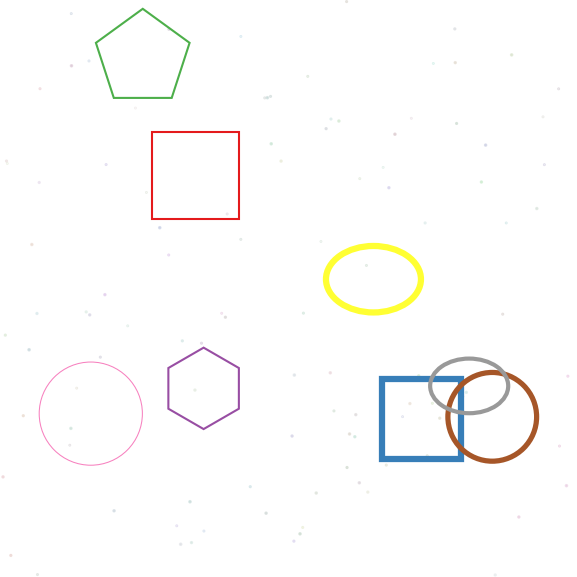[{"shape": "square", "thickness": 1, "radius": 0.38, "center": [0.339, 0.695]}, {"shape": "square", "thickness": 3, "radius": 0.34, "center": [0.73, 0.274]}, {"shape": "pentagon", "thickness": 1, "radius": 0.43, "center": [0.247, 0.899]}, {"shape": "hexagon", "thickness": 1, "radius": 0.35, "center": [0.353, 0.327]}, {"shape": "oval", "thickness": 3, "radius": 0.41, "center": [0.647, 0.516]}, {"shape": "circle", "thickness": 2.5, "radius": 0.38, "center": [0.852, 0.277]}, {"shape": "circle", "thickness": 0.5, "radius": 0.45, "center": [0.157, 0.283]}, {"shape": "oval", "thickness": 2, "radius": 0.34, "center": [0.812, 0.331]}]